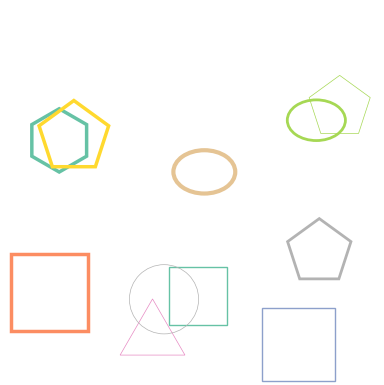[{"shape": "square", "thickness": 1, "radius": 0.37, "center": [0.514, 0.232]}, {"shape": "hexagon", "thickness": 2.5, "radius": 0.41, "center": [0.154, 0.635]}, {"shape": "square", "thickness": 2.5, "radius": 0.5, "center": [0.129, 0.24]}, {"shape": "square", "thickness": 1, "radius": 0.47, "center": [0.775, 0.104]}, {"shape": "triangle", "thickness": 0.5, "radius": 0.49, "center": [0.396, 0.126]}, {"shape": "oval", "thickness": 2, "radius": 0.38, "center": [0.822, 0.688]}, {"shape": "pentagon", "thickness": 0.5, "radius": 0.42, "center": [0.882, 0.721]}, {"shape": "pentagon", "thickness": 2.5, "radius": 0.48, "center": [0.192, 0.644]}, {"shape": "oval", "thickness": 3, "radius": 0.4, "center": [0.531, 0.554]}, {"shape": "circle", "thickness": 0.5, "radius": 0.45, "center": [0.426, 0.223]}, {"shape": "pentagon", "thickness": 2, "radius": 0.43, "center": [0.829, 0.346]}]